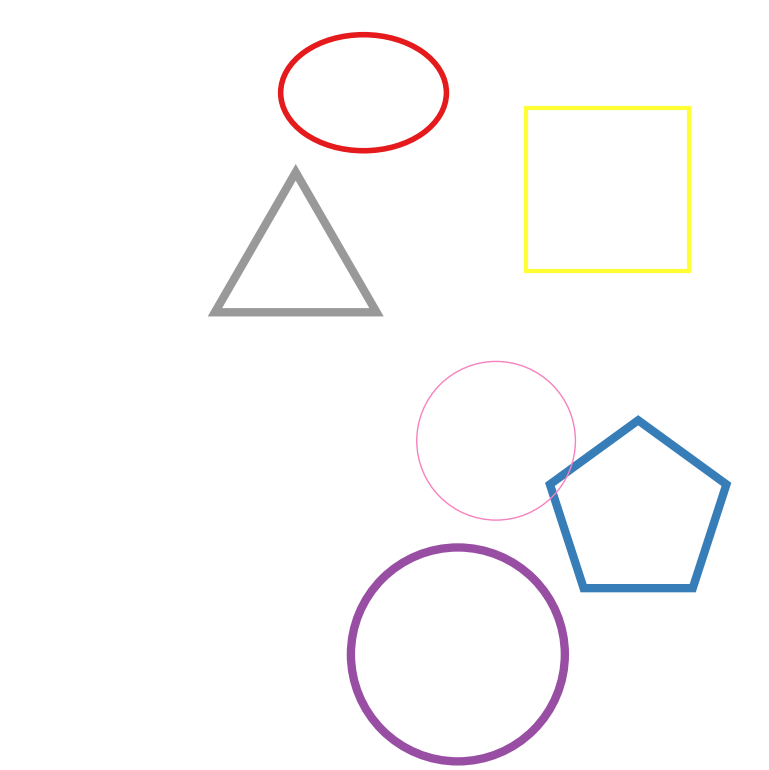[{"shape": "oval", "thickness": 2, "radius": 0.54, "center": [0.472, 0.88]}, {"shape": "pentagon", "thickness": 3, "radius": 0.6, "center": [0.829, 0.334]}, {"shape": "circle", "thickness": 3, "radius": 0.69, "center": [0.595, 0.15]}, {"shape": "square", "thickness": 1.5, "radius": 0.53, "center": [0.789, 0.754]}, {"shape": "circle", "thickness": 0.5, "radius": 0.52, "center": [0.644, 0.428]}, {"shape": "triangle", "thickness": 3, "radius": 0.61, "center": [0.384, 0.655]}]